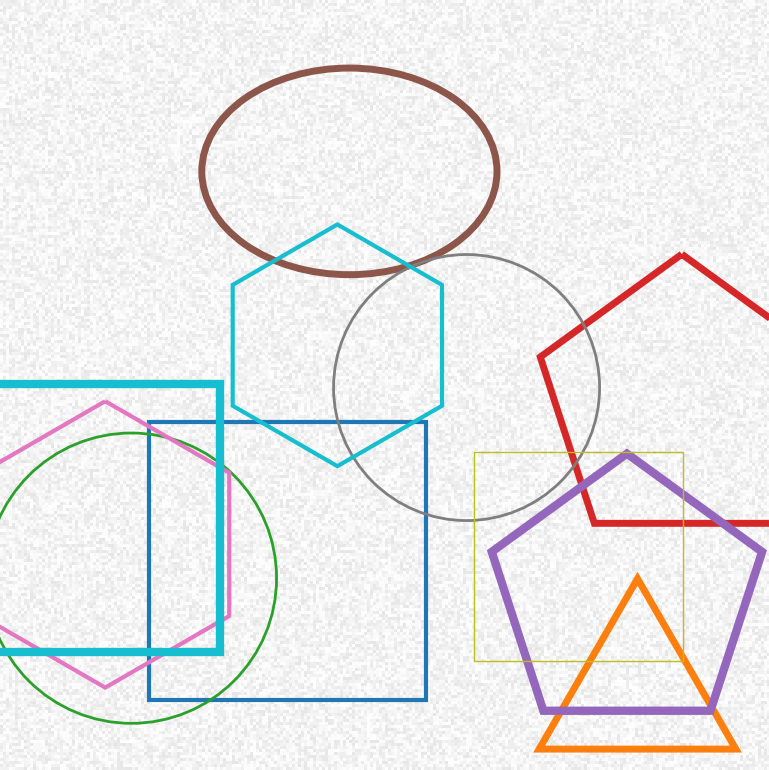[{"shape": "square", "thickness": 1.5, "radius": 0.9, "center": [0.374, 0.271]}, {"shape": "triangle", "thickness": 2.5, "radius": 0.74, "center": [0.828, 0.101]}, {"shape": "circle", "thickness": 1, "radius": 0.94, "center": [0.171, 0.249]}, {"shape": "pentagon", "thickness": 2.5, "radius": 0.97, "center": [0.885, 0.477]}, {"shape": "pentagon", "thickness": 3, "radius": 0.92, "center": [0.814, 0.226]}, {"shape": "oval", "thickness": 2.5, "radius": 0.96, "center": [0.454, 0.777]}, {"shape": "hexagon", "thickness": 1.5, "radius": 0.93, "center": [0.137, 0.293]}, {"shape": "circle", "thickness": 1, "radius": 0.86, "center": [0.606, 0.497]}, {"shape": "square", "thickness": 0.5, "radius": 0.68, "center": [0.751, 0.277]}, {"shape": "square", "thickness": 3, "radius": 0.87, "center": [0.111, 0.328]}, {"shape": "hexagon", "thickness": 1.5, "radius": 0.78, "center": [0.438, 0.552]}]